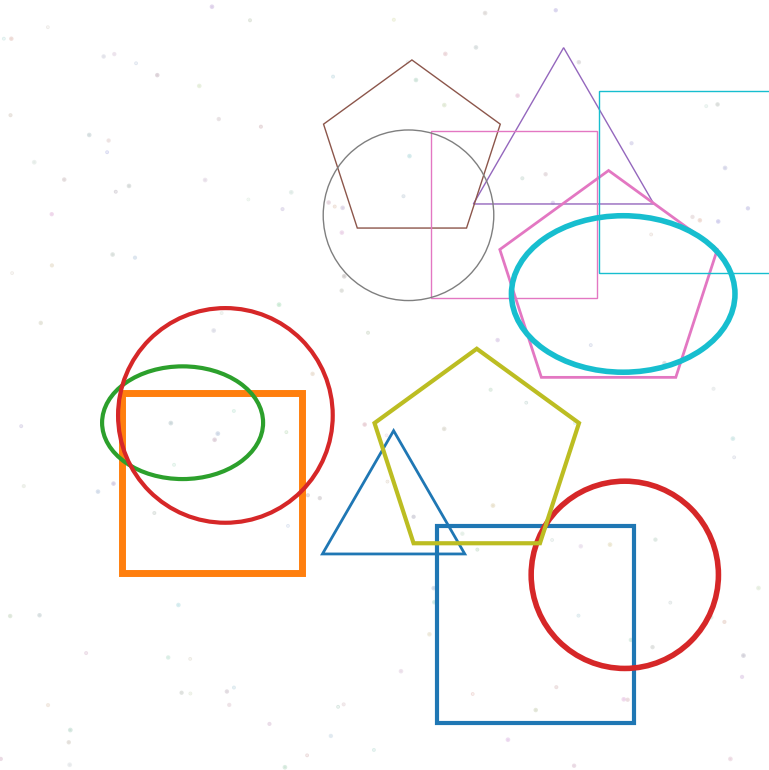[{"shape": "triangle", "thickness": 1, "radius": 0.53, "center": [0.511, 0.334]}, {"shape": "square", "thickness": 1.5, "radius": 0.64, "center": [0.696, 0.189]}, {"shape": "square", "thickness": 2.5, "radius": 0.58, "center": [0.276, 0.373]}, {"shape": "oval", "thickness": 1.5, "radius": 0.52, "center": [0.237, 0.451]}, {"shape": "circle", "thickness": 1.5, "radius": 0.7, "center": [0.293, 0.46]}, {"shape": "circle", "thickness": 2, "radius": 0.61, "center": [0.811, 0.253]}, {"shape": "triangle", "thickness": 0.5, "radius": 0.68, "center": [0.732, 0.803]}, {"shape": "pentagon", "thickness": 0.5, "radius": 0.6, "center": [0.535, 0.801]}, {"shape": "square", "thickness": 0.5, "radius": 0.54, "center": [0.667, 0.722]}, {"shape": "pentagon", "thickness": 1, "radius": 0.74, "center": [0.79, 0.63]}, {"shape": "circle", "thickness": 0.5, "radius": 0.55, "center": [0.531, 0.72]}, {"shape": "pentagon", "thickness": 1.5, "radius": 0.7, "center": [0.619, 0.407]}, {"shape": "oval", "thickness": 2, "radius": 0.73, "center": [0.809, 0.618]}, {"shape": "square", "thickness": 0.5, "radius": 0.59, "center": [0.896, 0.764]}]